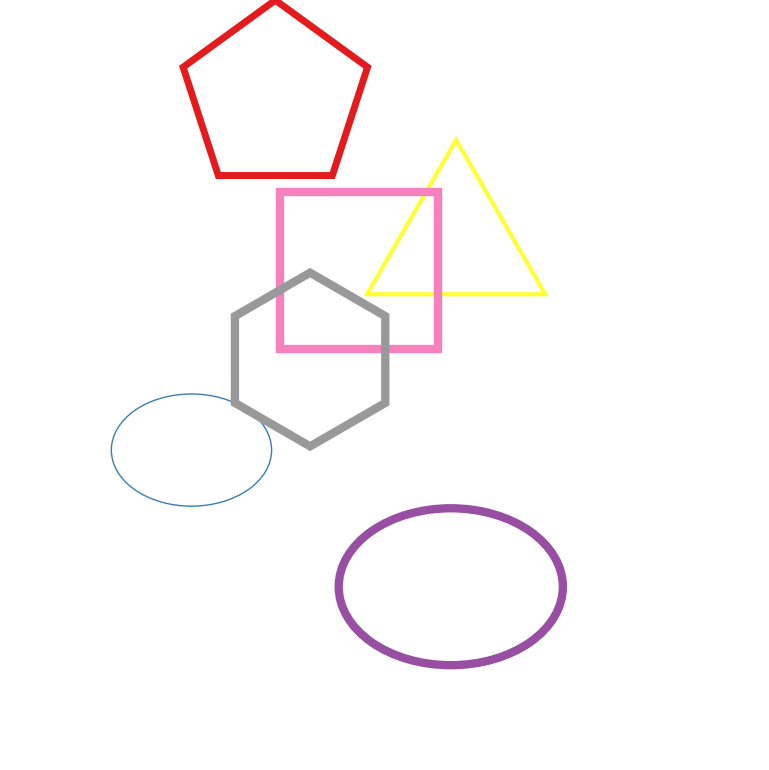[{"shape": "pentagon", "thickness": 2.5, "radius": 0.63, "center": [0.358, 0.874]}, {"shape": "oval", "thickness": 0.5, "radius": 0.52, "center": [0.249, 0.415]}, {"shape": "oval", "thickness": 3, "radius": 0.73, "center": [0.585, 0.238]}, {"shape": "triangle", "thickness": 1.5, "radius": 0.67, "center": [0.592, 0.685]}, {"shape": "square", "thickness": 3, "radius": 0.51, "center": [0.466, 0.649]}, {"shape": "hexagon", "thickness": 3, "radius": 0.56, "center": [0.403, 0.533]}]